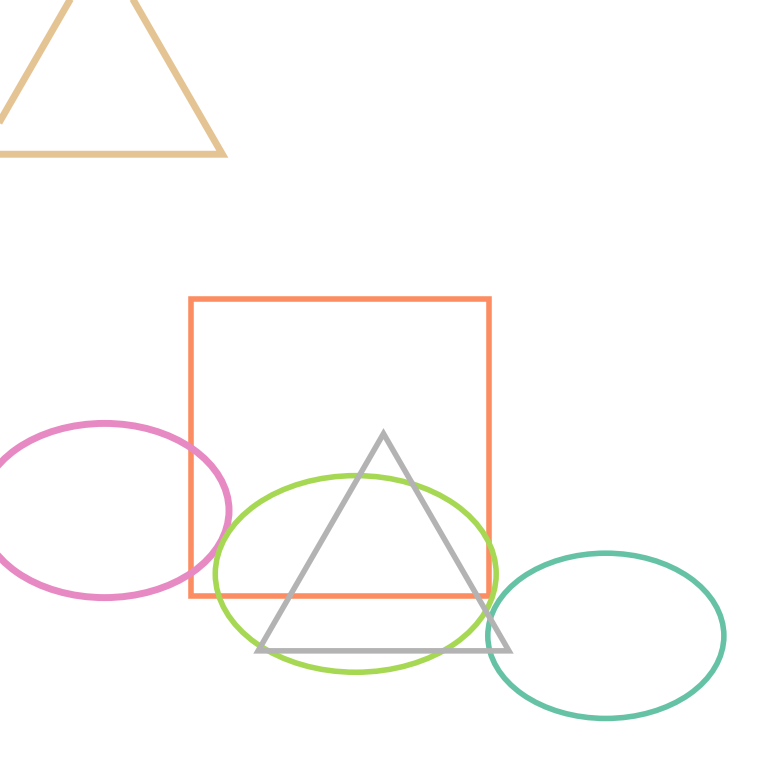[{"shape": "oval", "thickness": 2, "radius": 0.77, "center": [0.787, 0.174]}, {"shape": "square", "thickness": 2, "radius": 0.97, "center": [0.442, 0.419]}, {"shape": "oval", "thickness": 2.5, "radius": 0.81, "center": [0.136, 0.337]}, {"shape": "oval", "thickness": 2, "radius": 0.91, "center": [0.462, 0.255]}, {"shape": "triangle", "thickness": 2.5, "radius": 0.91, "center": [0.132, 0.89]}, {"shape": "triangle", "thickness": 2, "radius": 0.94, "center": [0.498, 0.249]}]